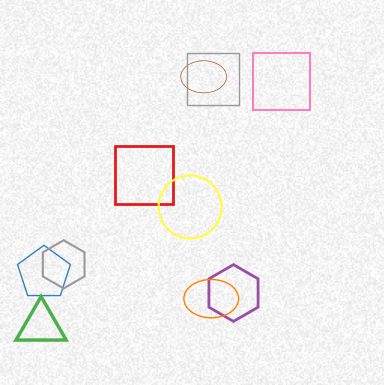[{"shape": "square", "thickness": 2, "radius": 0.38, "center": [0.374, 0.545]}, {"shape": "pentagon", "thickness": 1, "radius": 0.36, "center": [0.114, 0.291]}, {"shape": "triangle", "thickness": 2.5, "radius": 0.38, "center": [0.107, 0.154]}, {"shape": "hexagon", "thickness": 2, "radius": 0.37, "center": [0.606, 0.239]}, {"shape": "oval", "thickness": 1, "radius": 0.36, "center": [0.549, 0.224]}, {"shape": "circle", "thickness": 1.5, "radius": 0.41, "center": [0.494, 0.463]}, {"shape": "oval", "thickness": 0.5, "radius": 0.3, "center": [0.529, 0.801]}, {"shape": "square", "thickness": 1.5, "radius": 0.37, "center": [0.731, 0.789]}, {"shape": "hexagon", "thickness": 1.5, "radius": 0.31, "center": [0.165, 0.313]}, {"shape": "square", "thickness": 1, "radius": 0.34, "center": [0.552, 0.796]}]